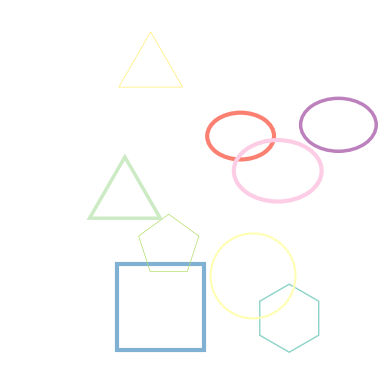[{"shape": "hexagon", "thickness": 1, "radius": 0.44, "center": [0.751, 0.173]}, {"shape": "circle", "thickness": 1.5, "radius": 0.55, "center": [0.657, 0.283]}, {"shape": "oval", "thickness": 3, "radius": 0.43, "center": [0.625, 0.647]}, {"shape": "square", "thickness": 3, "radius": 0.56, "center": [0.416, 0.203]}, {"shape": "pentagon", "thickness": 0.5, "radius": 0.41, "center": [0.438, 0.361]}, {"shape": "oval", "thickness": 3, "radius": 0.57, "center": [0.721, 0.556]}, {"shape": "oval", "thickness": 2.5, "radius": 0.49, "center": [0.879, 0.676]}, {"shape": "triangle", "thickness": 2.5, "radius": 0.53, "center": [0.324, 0.486]}, {"shape": "triangle", "thickness": 0.5, "radius": 0.48, "center": [0.391, 0.822]}]